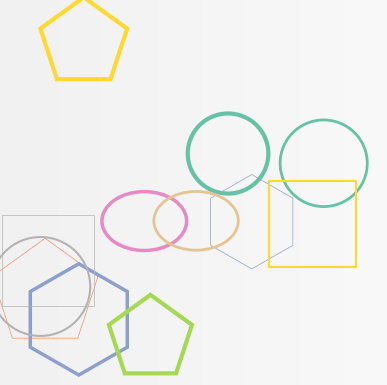[{"shape": "circle", "thickness": 3, "radius": 0.52, "center": [0.589, 0.601]}, {"shape": "circle", "thickness": 2, "radius": 0.56, "center": [0.835, 0.576]}, {"shape": "pentagon", "thickness": 0.5, "radius": 0.72, "center": [0.116, 0.238]}, {"shape": "hexagon", "thickness": 0.5, "radius": 0.61, "center": [0.65, 0.424]}, {"shape": "hexagon", "thickness": 2.5, "radius": 0.72, "center": [0.203, 0.17]}, {"shape": "oval", "thickness": 2.5, "radius": 0.55, "center": [0.372, 0.426]}, {"shape": "pentagon", "thickness": 3, "radius": 0.56, "center": [0.388, 0.121]}, {"shape": "square", "thickness": 1.5, "radius": 0.56, "center": [0.808, 0.418]}, {"shape": "pentagon", "thickness": 3, "radius": 0.59, "center": [0.216, 0.889]}, {"shape": "oval", "thickness": 2, "radius": 0.54, "center": [0.506, 0.426]}, {"shape": "circle", "thickness": 1.5, "radius": 0.64, "center": [0.104, 0.256]}, {"shape": "square", "thickness": 0.5, "radius": 0.59, "center": [0.124, 0.323]}]